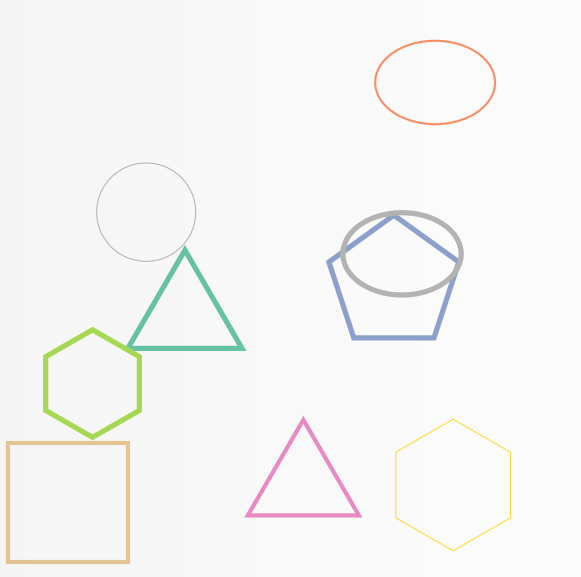[{"shape": "triangle", "thickness": 2.5, "radius": 0.57, "center": [0.318, 0.453]}, {"shape": "oval", "thickness": 1, "radius": 0.52, "center": [0.749, 0.856]}, {"shape": "pentagon", "thickness": 2.5, "radius": 0.59, "center": [0.678, 0.509]}, {"shape": "triangle", "thickness": 2, "radius": 0.55, "center": [0.522, 0.162]}, {"shape": "hexagon", "thickness": 2.5, "radius": 0.47, "center": [0.159, 0.335]}, {"shape": "hexagon", "thickness": 0.5, "radius": 0.57, "center": [0.78, 0.159]}, {"shape": "square", "thickness": 2, "radius": 0.52, "center": [0.116, 0.129]}, {"shape": "oval", "thickness": 2.5, "radius": 0.51, "center": [0.692, 0.56]}, {"shape": "circle", "thickness": 0.5, "radius": 0.43, "center": [0.252, 0.632]}]